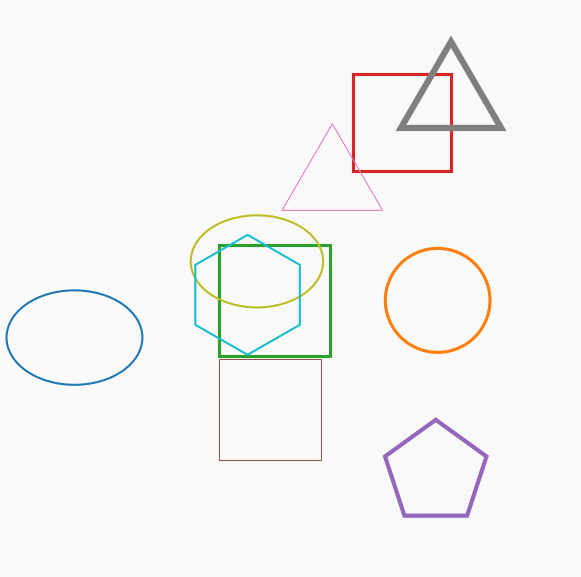[{"shape": "oval", "thickness": 1, "radius": 0.58, "center": [0.128, 0.415]}, {"shape": "circle", "thickness": 1.5, "radius": 0.45, "center": [0.753, 0.479]}, {"shape": "square", "thickness": 1.5, "radius": 0.48, "center": [0.473, 0.479]}, {"shape": "square", "thickness": 1.5, "radius": 0.42, "center": [0.692, 0.787]}, {"shape": "pentagon", "thickness": 2, "radius": 0.46, "center": [0.75, 0.18]}, {"shape": "square", "thickness": 0.5, "radius": 0.44, "center": [0.464, 0.29]}, {"shape": "triangle", "thickness": 0.5, "radius": 0.5, "center": [0.572, 0.685]}, {"shape": "triangle", "thickness": 3, "radius": 0.5, "center": [0.776, 0.827]}, {"shape": "oval", "thickness": 1, "radius": 0.57, "center": [0.442, 0.547]}, {"shape": "hexagon", "thickness": 1, "radius": 0.52, "center": [0.426, 0.489]}]